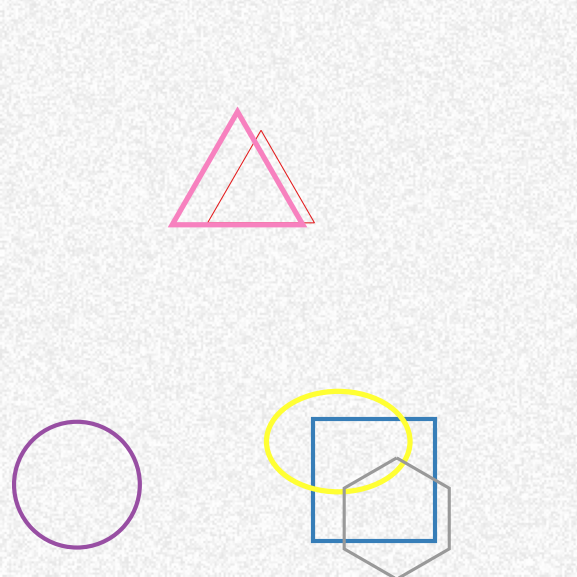[{"shape": "triangle", "thickness": 0.5, "radius": 0.53, "center": [0.452, 0.667]}, {"shape": "square", "thickness": 2, "radius": 0.53, "center": [0.648, 0.168]}, {"shape": "circle", "thickness": 2, "radius": 0.54, "center": [0.133, 0.16]}, {"shape": "oval", "thickness": 2.5, "radius": 0.62, "center": [0.586, 0.234]}, {"shape": "triangle", "thickness": 2.5, "radius": 0.65, "center": [0.411, 0.675]}, {"shape": "hexagon", "thickness": 1.5, "radius": 0.53, "center": [0.687, 0.101]}]